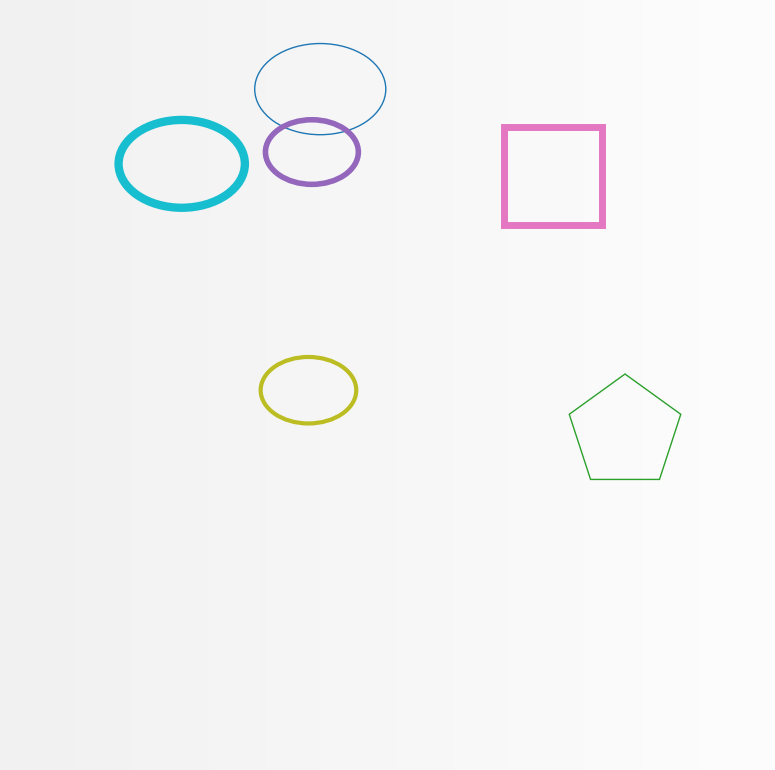[{"shape": "oval", "thickness": 0.5, "radius": 0.42, "center": [0.413, 0.884]}, {"shape": "pentagon", "thickness": 0.5, "radius": 0.38, "center": [0.806, 0.439]}, {"shape": "oval", "thickness": 2, "radius": 0.3, "center": [0.402, 0.803]}, {"shape": "square", "thickness": 2.5, "radius": 0.32, "center": [0.714, 0.771]}, {"shape": "oval", "thickness": 1.5, "radius": 0.31, "center": [0.398, 0.493]}, {"shape": "oval", "thickness": 3, "radius": 0.41, "center": [0.234, 0.787]}]